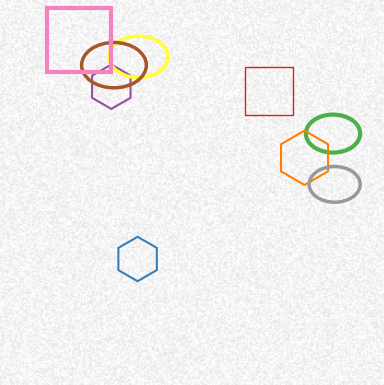[{"shape": "square", "thickness": 1, "radius": 0.31, "center": [0.699, 0.763]}, {"shape": "hexagon", "thickness": 1.5, "radius": 0.29, "center": [0.357, 0.327]}, {"shape": "oval", "thickness": 3, "radius": 0.35, "center": [0.865, 0.653]}, {"shape": "hexagon", "thickness": 1.5, "radius": 0.29, "center": [0.289, 0.775]}, {"shape": "hexagon", "thickness": 1.5, "radius": 0.35, "center": [0.791, 0.59]}, {"shape": "oval", "thickness": 2.5, "radius": 0.38, "center": [0.36, 0.852]}, {"shape": "oval", "thickness": 2.5, "radius": 0.42, "center": [0.296, 0.831]}, {"shape": "square", "thickness": 3, "radius": 0.41, "center": [0.205, 0.896]}, {"shape": "oval", "thickness": 2.5, "radius": 0.33, "center": [0.869, 0.521]}]